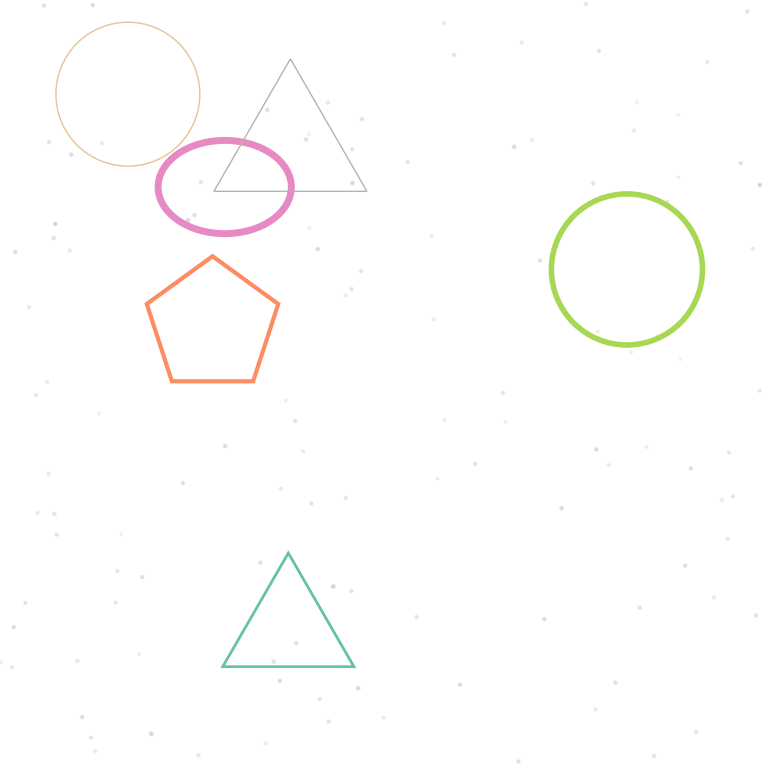[{"shape": "triangle", "thickness": 1, "radius": 0.49, "center": [0.374, 0.183]}, {"shape": "pentagon", "thickness": 1.5, "radius": 0.45, "center": [0.276, 0.577]}, {"shape": "oval", "thickness": 2.5, "radius": 0.43, "center": [0.292, 0.757]}, {"shape": "circle", "thickness": 2, "radius": 0.49, "center": [0.814, 0.65]}, {"shape": "circle", "thickness": 0.5, "radius": 0.47, "center": [0.166, 0.878]}, {"shape": "triangle", "thickness": 0.5, "radius": 0.57, "center": [0.377, 0.809]}]